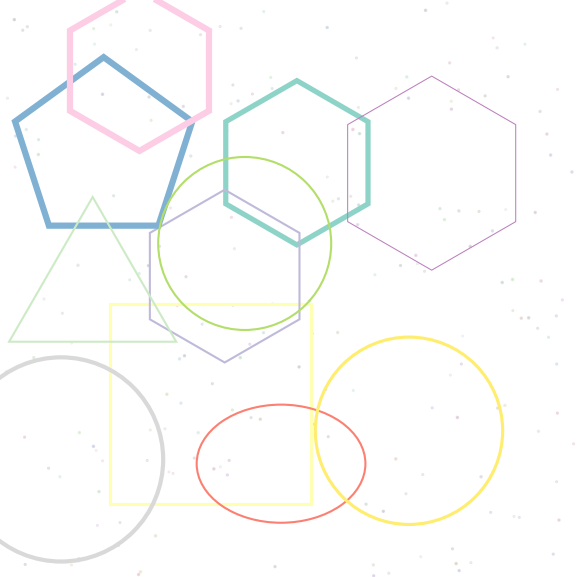[{"shape": "hexagon", "thickness": 2.5, "radius": 0.71, "center": [0.514, 0.717]}, {"shape": "square", "thickness": 1.5, "radius": 0.87, "center": [0.364, 0.299]}, {"shape": "hexagon", "thickness": 1, "radius": 0.75, "center": [0.389, 0.521]}, {"shape": "oval", "thickness": 1, "radius": 0.73, "center": [0.487, 0.196]}, {"shape": "pentagon", "thickness": 3, "radius": 0.81, "center": [0.179, 0.739]}, {"shape": "circle", "thickness": 1, "radius": 0.75, "center": [0.424, 0.578]}, {"shape": "hexagon", "thickness": 3, "radius": 0.69, "center": [0.242, 0.877]}, {"shape": "circle", "thickness": 2, "radius": 0.88, "center": [0.106, 0.204]}, {"shape": "hexagon", "thickness": 0.5, "radius": 0.84, "center": [0.747, 0.699]}, {"shape": "triangle", "thickness": 1, "radius": 0.84, "center": [0.16, 0.491]}, {"shape": "circle", "thickness": 1.5, "radius": 0.81, "center": [0.708, 0.253]}]